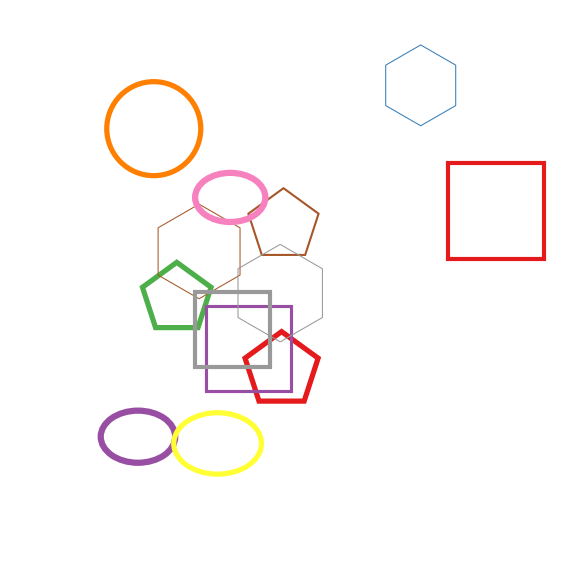[{"shape": "square", "thickness": 2, "radius": 0.42, "center": [0.859, 0.634]}, {"shape": "pentagon", "thickness": 2.5, "radius": 0.33, "center": [0.488, 0.358]}, {"shape": "hexagon", "thickness": 0.5, "radius": 0.35, "center": [0.728, 0.851]}, {"shape": "pentagon", "thickness": 2.5, "radius": 0.31, "center": [0.306, 0.482]}, {"shape": "oval", "thickness": 3, "radius": 0.32, "center": [0.239, 0.243]}, {"shape": "square", "thickness": 1.5, "radius": 0.37, "center": [0.43, 0.395]}, {"shape": "circle", "thickness": 2.5, "radius": 0.41, "center": [0.266, 0.776]}, {"shape": "oval", "thickness": 2.5, "radius": 0.38, "center": [0.377, 0.231]}, {"shape": "pentagon", "thickness": 1, "radius": 0.32, "center": [0.491, 0.609]}, {"shape": "hexagon", "thickness": 0.5, "radius": 0.41, "center": [0.345, 0.564]}, {"shape": "oval", "thickness": 3, "radius": 0.3, "center": [0.399, 0.657]}, {"shape": "hexagon", "thickness": 0.5, "radius": 0.42, "center": [0.485, 0.492]}, {"shape": "square", "thickness": 2, "radius": 0.33, "center": [0.403, 0.429]}]